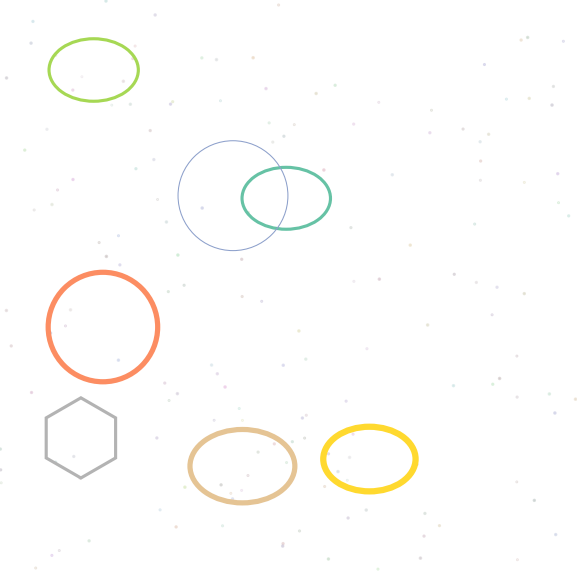[{"shape": "oval", "thickness": 1.5, "radius": 0.38, "center": [0.496, 0.656]}, {"shape": "circle", "thickness": 2.5, "radius": 0.47, "center": [0.178, 0.433]}, {"shape": "circle", "thickness": 0.5, "radius": 0.48, "center": [0.403, 0.66]}, {"shape": "oval", "thickness": 1.5, "radius": 0.39, "center": [0.162, 0.878]}, {"shape": "oval", "thickness": 3, "radius": 0.4, "center": [0.64, 0.204]}, {"shape": "oval", "thickness": 2.5, "radius": 0.45, "center": [0.42, 0.192]}, {"shape": "hexagon", "thickness": 1.5, "radius": 0.35, "center": [0.14, 0.241]}]